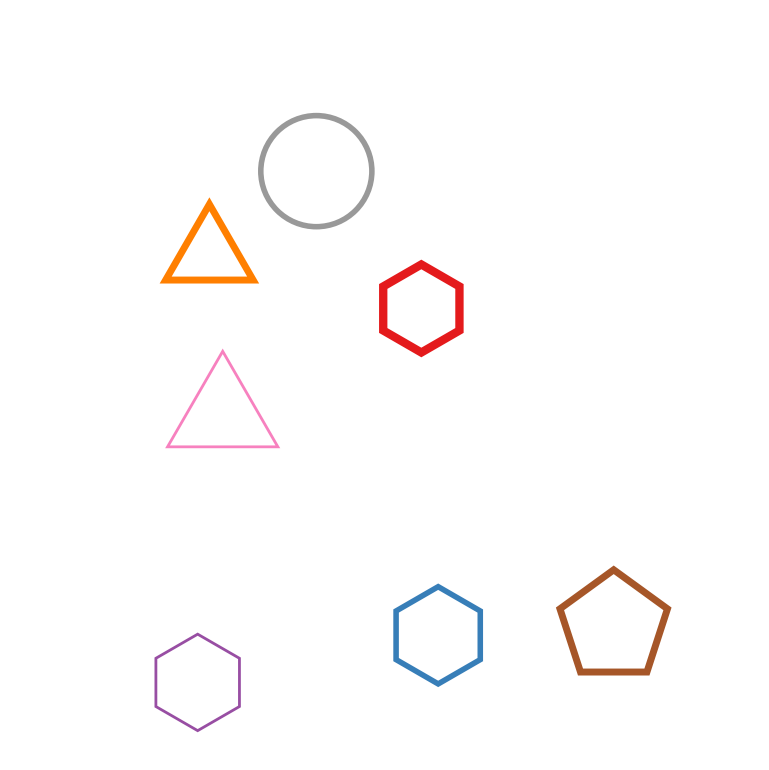[{"shape": "hexagon", "thickness": 3, "radius": 0.29, "center": [0.547, 0.599]}, {"shape": "hexagon", "thickness": 2, "radius": 0.32, "center": [0.569, 0.175]}, {"shape": "hexagon", "thickness": 1, "radius": 0.31, "center": [0.257, 0.114]}, {"shape": "triangle", "thickness": 2.5, "radius": 0.33, "center": [0.272, 0.669]}, {"shape": "pentagon", "thickness": 2.5, "radius": 0.37, "center": [0.797, 0.187]}, {"shape": "triangle", "thickness": 1, "radius": 0.41, "center": [0.289, 0.461]}, {"shape": "circle", "thickness": 2, "radius": 0.36, "center": [0.411, 0.778]}]